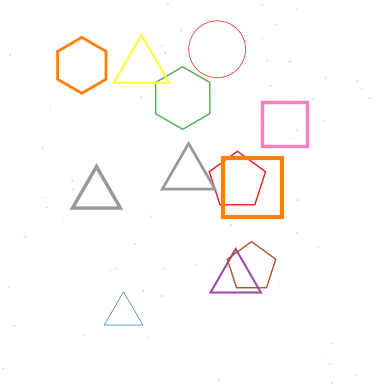[{"shape": "circle", "thickness": 0.5, "radius": 0.37, "center": [0.564, 0.872]}, {"shape": "pentagon", "thickness": 1, "radius": 0.38, "center": [0.617, 0.53]}, {"shape": "triangle", "thickness": 0.5, "radius": 0.29, "center": [0.321, 0.185]}, {"shape": "hexagon", "thickness": 1, "radius": 0.41, "center": [0.475, 0.745]}, {"shape": "triangle", "thickness": 1.5, "radius": 0.38, "center": [0.612, 0.278]}, {"shape": "hexagon", "thickness": 2, "radius": 0.36, "center": [0.212, 0.83]}, {"shape": "square", "thickness": 3, "radius": 0.38, "center": [0.656, 0.514]}, {"shape": "triangle", "thickness": 1.5, "radius": 0.41, "center": [0.367, 0.827]}, {"shape": "pentagon", "thickness": 1, "radius": 0.33, "center": [0.653, 0.306]}, {"shape": "square", "thickness": 2.5, "radius": 0.29, "center": [0.739, 0.678]}, {"shape": "triangle", "thickness": 2, "radius": 0.39, "center": [0.49, 0.548]}, {"shape": "triangle", "thickness": 2.5, "radius": 0.36, "center": [0.25, 0.495]}]